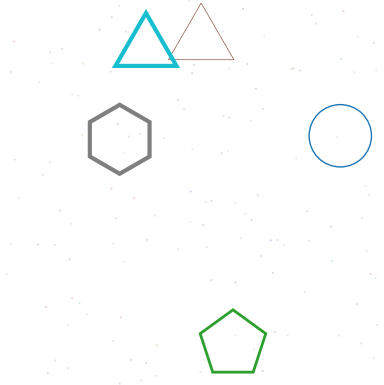[{"shape": "circle", "thickness": 1, "radius": 0.4, "center": [0.884, 0.647]}, {"shape": "pentagon", "thickness": 2, "radius": 0.45, "center": [0.605, 0.106]}, {"shape": "triangle", "thickness": 0.5, "radius": 0.49, "center": [0.522, 0.894]}, {"shape": "hexagon", "thickness": 3, "radius": 0.45, "center": [0.311, 0.638]}, {"shape": "triangle", "thickness": 3, "radius": 0.46, "center": [0.379, 0.875]}]